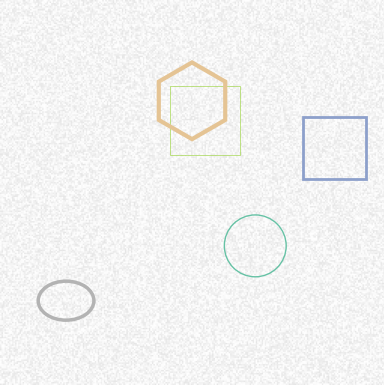[{"shape": "circle", "thickness": 1, "radius": 0.4, "center": [0.663, 0.361]}, {"shape": "square", "thickness": 2, "radius": 0.41, "center": [0.869, 0.615]}, {"shape": "square", "thickness": 0.5, "radius": 0.45, "center": [0.532, 0.687]}, {"shape": "hexagon", "thickness": 3, "radius": 0.5, "center": [0.499, 0.738]}, {"shape": "oval", "thickness": 2.5, "radius": 0.36, "center": [0.172, 0.219]}]